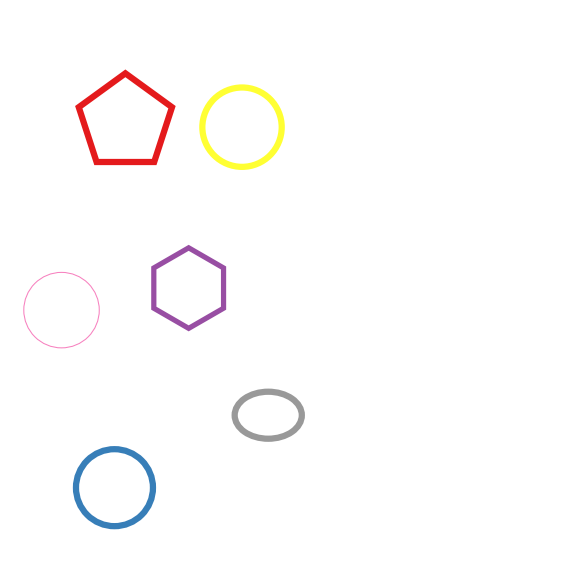[{"shape": "pentagon", "thickness": 3, "radius": 0.42, "center": [0.217, 0.787]}, {"shape": "circle", "thickness": 3, "radius": 0.33, "center": [0.198, 0.155]}, {"shape": "hexagon", "thickness": 2.5, "radius": 0.35, "center": [0.327, 0.5]}, {"shape": "circle", "thickness": 3, "radius": 0.34, "center": [0.419, 0.779]}, {"shape": "circle", "thickness": 0.5, "radius": 0.33, "center": [0.107, 0.462]}, {"shape": "oval", "thickness": 3, "radius": 0.29, "center": [0.465, 0.28]}]